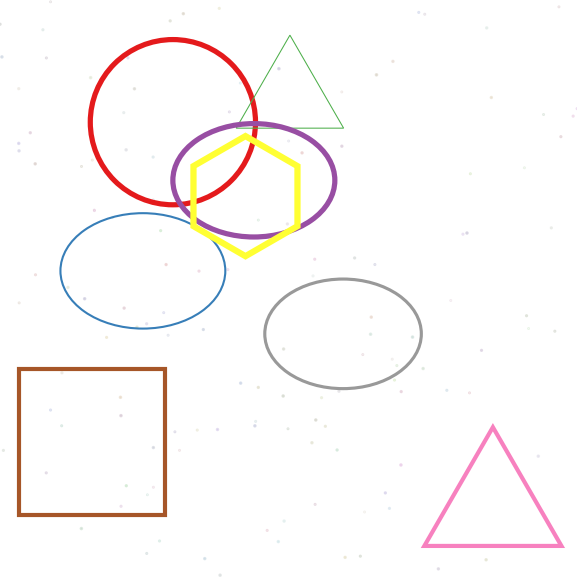[{"shape": "circle", "thickness": 2.5, "radius": 0.72, "center": [0.299, 0.788]}, {"shape": "oval", "thickness": 1, "radius": 0.71, "center": [0.247, 0.53]}, {"shape": "triangle", "thickness": 0.5, "radius": 0.54, "center": [0.502, 0.831]}, {"shape": "oval", "thickness": 2.5, "radius": 0.7, "center": [0.44, 0.687]}, {"shape": "hexagon", "thickness": 3, "radius": 0.52, "center": [0.425, 0.659]}, {"shape": "square", "thickness": 2, "radius": 0.63, "center": [0.159, 0.234]}, {"shape": "triangle", "thickness": 2, "radius": 0.69, "center": [0.853, 0.122]}, {"shape": "oval", "thickness": 1.5, "radius": 0.68, "center": [0.594, 0.421]}]